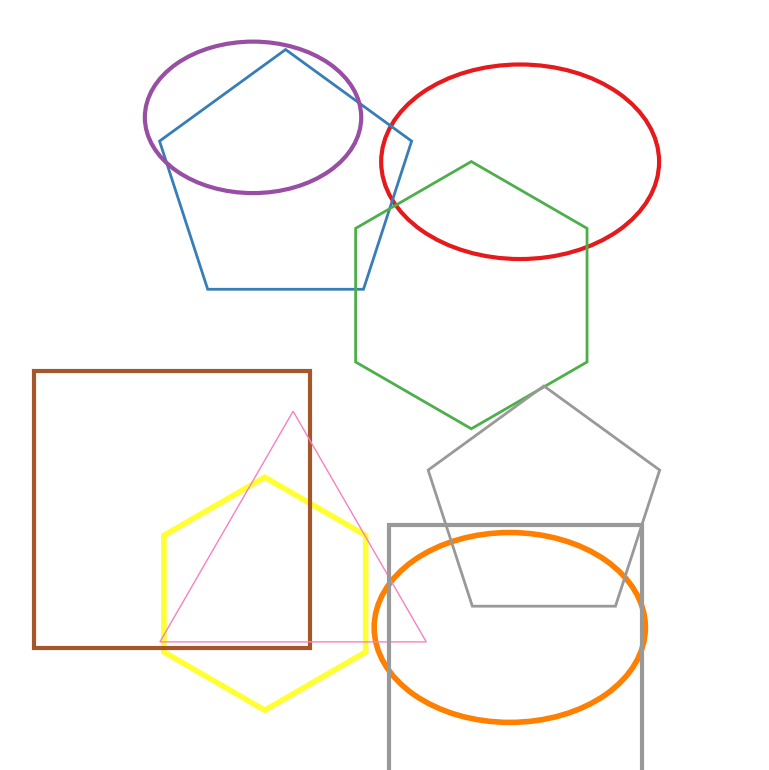[{"shape": "oval", "thickness": 1.5, "radius": 0.9, "center": [0.675, 0.79]}, {"shape": "pentagon", "thickness": 1, "radius": 0.86, "center": [0.371, 0.764]}, {"shape": "hexagon", "thickness": 1, "radius": 0.87, "center": [0.612, 0.617]}, {"shape": "oval", "thickness": 1.5, "radius": 0.7, "center": [0.329, 0.848]}, {"shape": "oval", "thickness": 2, "radius": 0.88, "center": [0.662, 0.185]}, {"shape": "hexagon", "thickness": 2, "radius": 0.76, "center": [0.344, 0.229]}, {"shape": "square", "thickness": 1.5, "radius": 0.9, "center": [0.224, 0.338]}, {"shape": "triangle", "thickness": 0.5, "radius": 1.0, "center": [0.381, 0.266]}, {"shape": "square", "thickness": 1.5, "radius": 0.82, "center": [0.669, 0.154]}, {"shape": "pentagon", "thickness": 1, "radius": 0.79, "center": [0.706, 0.341]}]